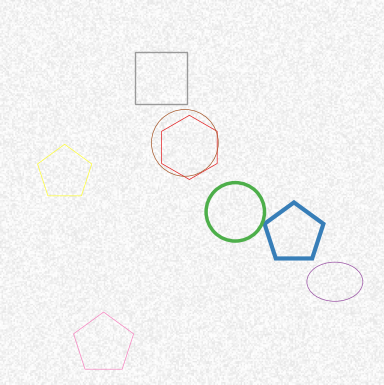[{"shape": "hexagon", "thickness": 0.5, "radius": 0.42, "center": [0.492, 0.617]}, {"shape": "pentagon", "thickness": 3, "radius": 0.4, "center": [0.764, 0.394]}, {"shape": "circle", "thickness": 2.5, "radius": 0.38, "center": [0.611, 0.45]}, {"shape": "oval", "thickness": 0.5, "radius": 0.36, "center": [0.87, 0.268]}, {"shape": "pentagon", "thickness": 0.5, "radius": 0.37, "center": [0.168, 0.551]}, {"shape": "circle", "thickness": 0.5, "radius": 0.43, "center": [0.48, 0.629]}, {"shape": "pentagon", "thickness": 0.5, "radius": 0.41, "center": [0.269, 0.107]}, {"shape": "square", "thickness": 1, "radius": 0.34, "center": [0.419, 0.797]}]